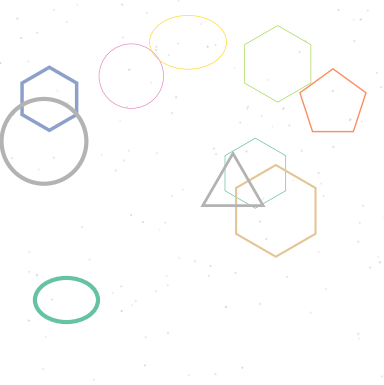[{"shape": "oval", "thickness": 3, "radius": 0.41, "center": [0.173, 0.221]}, {"shape": "hexagon", "thickness": 0.5, "radius": 0.46, "center": [0.663, 0.55]}, {"shape": "pentagon", "thickness": 1, "radius": 0.45, "center": [0.865, 0.731]}, {"shape": "hexagon", "thickness": 2.5, "radius": 0.41, "center": [0.128, 0.743]}, {"shape": "circle", "thickness": 0.5, "radius": 0.42, "center": [0.341, 0.802]}, {"shape": "hexagon", "thickness": 0.5, "radius": 0.5, "center": [0.721, 0.834]}, {"shape": "oval", "thickness": 0.5, "radius": 0.5, "center": [0.488, 0.89]}, {"shape": "hexagon", "thickness": 1.5, "radius": 0.6, "center": [0.716, 0.452]}, {"shape": "triangle", "thickness": 2, "radius": 0.45, "center": [0.605, 0.511]}, {"shape": "circle", "thickness": 3, "radius": 0.55, "center": [0.114, 0.633]}]